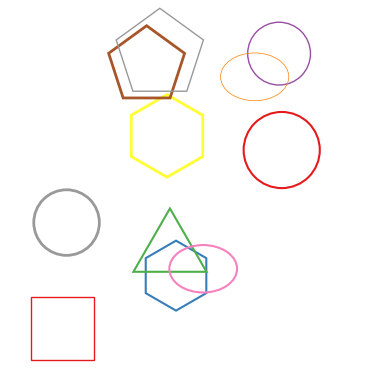[{"shape": "circle", "thickness": 1.5, "radius": 0.49, "center": [0.732, 0.61]}, {"shape": "square", "thickness": 1, "radius": 0.41, "center": [0.163, 0.146]}, {"shape": "hexagon", "thickness": 1.5, "radius": 0.45, "center": [0.457, 0.284]}, {"shape": "triangle", "thickness": 1.5, "radius": 0.55, "center": [0.441, 0.349]}, {"shape": "circle", "thickness": 1, "radius": 0.41, "center": [0.725, 0.861]}, {"shape": "oval", "thickness": 0.5, "radius": 0.44, "center": [0.662, 0.8]}, {"shape": "hexagon", "thickness": 2, "radius": 0.54, "center": [0.434, 0.647]}, {"shape": "pentagon", "thickness": 2, "radius": 0.52, "center": [0.381, 0.829]}, {"shape": "oval", "thickness": 1.5, "radius": 0.44, "center": [0.528, 0.302]}, {"shape": "pentagon", "thickness": 1, "radius": 0.6, "center": [0.415, 0.859]}, {"shape": "circle", "thickness": 2, "radius": 0.43, "center": [0.173, 0.422]}]